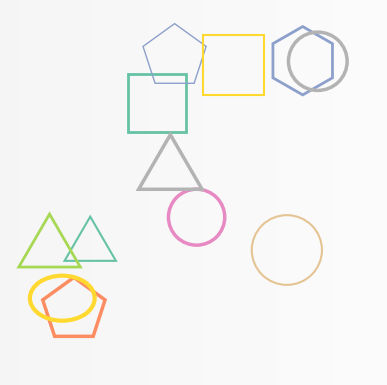[{"shape": "square", "thickness": 2, "radius": 0.37, "center": [0.404, 0.733]}, {"shape": "triangle", "thickness": 1.5, "radius": 0.38, "center": [0.233, 0.361]}, {"shape": "pentagon", "thickness": 2.5, "radius": 0.42, "center": [0.191, 0.195]}, {"shape": "pentagon", "thickness": 1, "radius": 0.43, "center": [0.451, 0.853]}, {"shape": "hexagon", "thickness": 2, "radius": 0.44, "center": [0.781, 0.842]}, {"shape": "circle", "thickness": 2.5, "radius": 0.36, "center": [0.507, 0.436]}, {"shape": "triangle", "thickness": 2, "radius": 0.46, "center": [0.128, 0.352]}, {"shape": "oval", "thickness": 3, "radius": 0.42, "center": [0.161, 0.225]}, {"shape": "square", "thickness": 1.5, "radius": 0.39, "center": [0.603, 0.832]}, {"shape": "circle", "thickness": 1.5, "radius": 0.45, "center": [0.74, 0.351]}, {"shape": "circle", "thickness": 2.5, "radius": 0.38, "center": [0.82, 0.841]}, {"shape": "triangle", "thickness": 2.5, "radius": 0.47, "center": [0.44, 0.556]}]